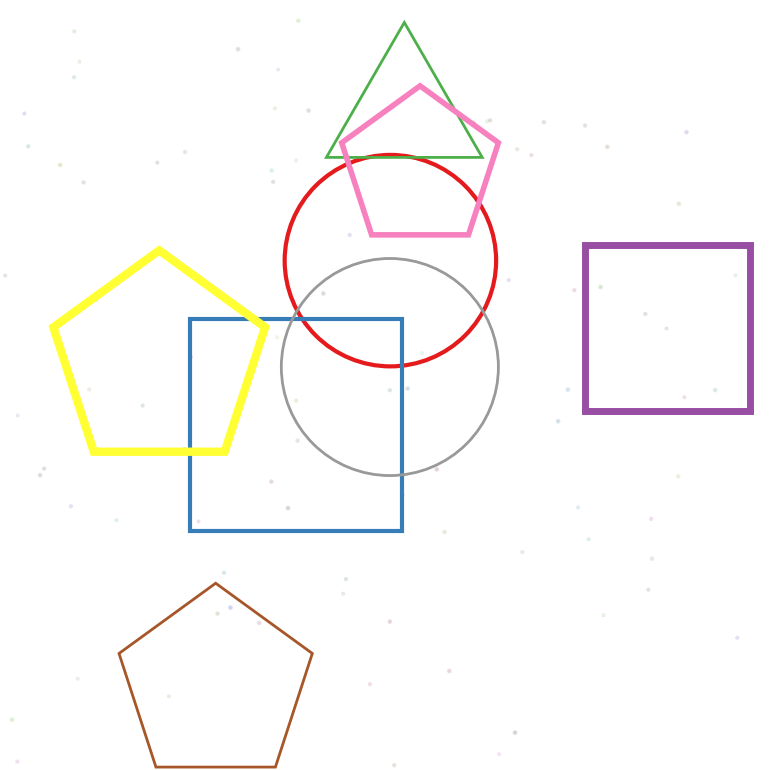[{"shape": "circle", "thickness": 1.5, "radius": 0.69, "center": [0.507, 0.662]}, {"shape": "square", "thickness": 1.5, "radius": 0.69, "center": [0.384, 0.448]}, {"shape": "triangle", "thickness": 1, "radius": 0.58, "center": [0.525, 0.854]}, {"shape": "square", "thickness": 2.5, "radius": 0.54, "center": [0.867, 0.574]}, {"shape": "pentagon", "thickness": 3, "radius": 0.72, "center": [0.207, 0.53]}, {"shape": "pentagon", "thickness": 1, "radius": 0.66, "center": [0.28, 0.111]}, {"shape": "pentagon", "thickness": 2, "radius": 0.53, "center": [0.546, 0.782]}, {"shape": "circle", "thickness": 1, "radius": 0.7, "center": [0.506, 0.523]}]